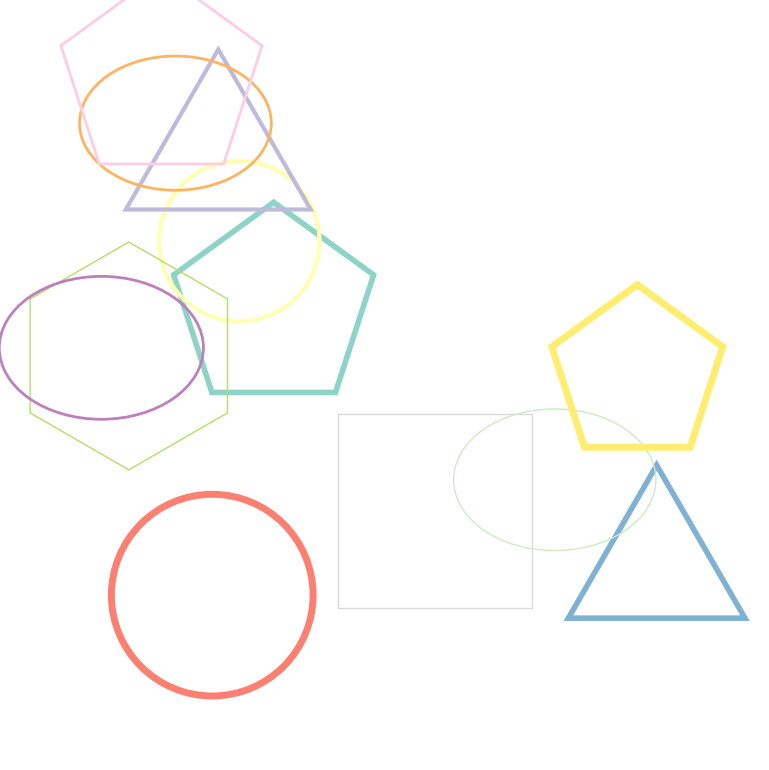[{"shape": "pentagon", "thickness": 2, "radius": 0.68, "center": [0.355, 0.601]}, {"shape": "circle", "thickness": 1.5, "radius": 0.52, "center": [0.311, 0.687]}, {"shape": "triangle", "thickness": 1.5, "radius": 0.69, "center": [0.283, 0.797]}, {"shape": "circle", "thickness": 2.5, "radius": 0.65, "center": [0.276, 0.227]}, {"shape": "triangle", "thickness": 2, "radius": 0.66, "center": [0.853, 0.263]}, {"shape": "oval", "thickness": 1, "radius": 0.62, "center": [0.228, 0.84]}, {"shape": "hexagon", "thickness": 0.5, "radius": 0.74, "center": [0.167, 0.538]}, {"shape": "pentagon", "thickness": 1, "radius": 0.69, "center": [0.21, 0.898]}, {"shape": "square", "thickness": 0.5, "radius": 0.63, "center": [0.565, 0.336]}, {"shape": "oval", "thickness": 1, "radius": 0.66, "center": [0.132, 0.548]}, {"shape": "oval", "thickness": 0.5, "radius": 0.66, "center": [0.72, 0.377]}, {"shape": "pentagon", "thickness": 2.5, "radius": 0.58, "center": [0.828, 0.514]}]